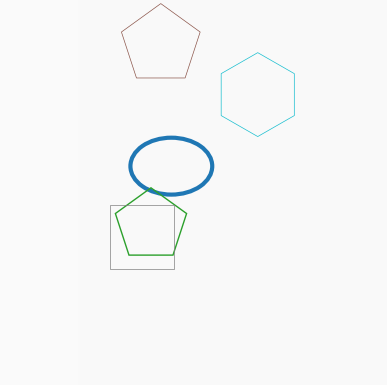[{"shape": "oval", "thickness": 3, "radius": 0.53, "center": [0.442, 0.568]}, {"shape": "pentagon", "thickness": 1, "radius": 0.48, "center": [0.39, 0.416]}, {"shape": "pentagon", "thickness": 0.5, "radius": 0.53, "center": [0.415, 0.884]}, {"shape": "square", "thickness": 0.5, "radius": 0.42, "center": [0.366, 0.385]}, {"shape": "hexagon", "thickness": 0.5, "radius": 0.54, "center": [0.665, 0.754]}]